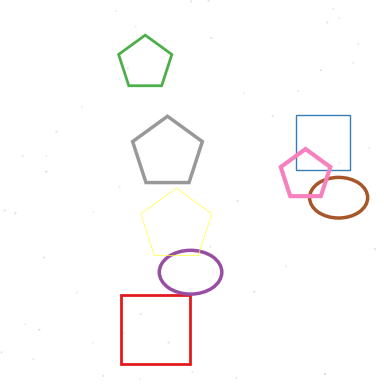[{"shape": "square", "thickness": 2, "radius": 0.45, "center": [0.403, 0.145]}, {"shape": "square", "thickness": 1, "radius": 0.35, "center": [0.839, 0.629]}, {"shape": "pentagon", "thickness": 2, "radius": 0.36, "center": [0.377, 0.836]}, {"shape": "oval", "thickness": 2.5, "radius": 0.41, "center": [0.495, 0.293]}, {"shape": "pentagon", "thickness": 0.5, "radius": 0.48, "center": [0.458, 0.414]}, {"shape": "oval", "thickness": 2.5, "radius": 0.38, "center": [0.88, 0.486]}, {"shape": "pentagon", "thickness": 3, "radius": 0.34, "center": [0.794, 0.545]}, {"shape": "pentagon", "thickness": 2.5, "radius": 0.48, "center": [0.435, 0.603]}]